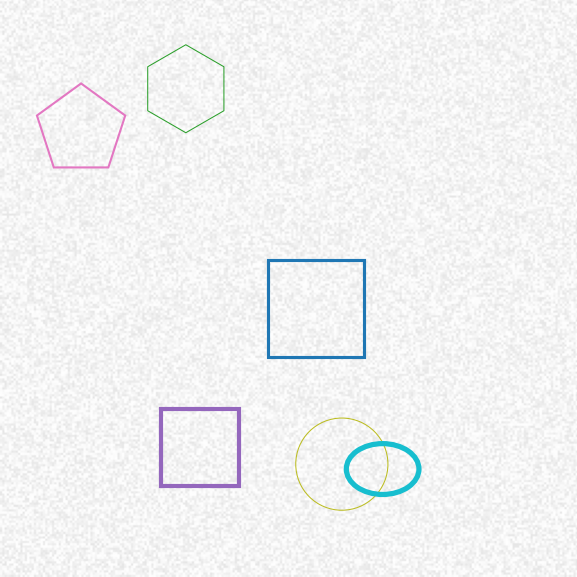[{"shape": "square", "thickness": 1.5, "radius": 0.42, "center": [0.547, 0.465]}, {"shape": "hexagon", "thickness": 0.5, "radius": 0.38, "center": [0.322, 0.845]}, {"shape": "square", "thickness": 2, "radius": 0.34, "center": [0.347, 0.224]}, {"shape": "pentagon", "thickness": 1, "radius": 0.4, "center": [0.14, 0.774]}, {"shape": "circle", "thickness": 0.5, "radius": 0.4, "center": [0.592, 0.195]}, {"shape": "oval", "thickness": 2.5, "radius": 0.31, "center": [0.663, 0.187]}]